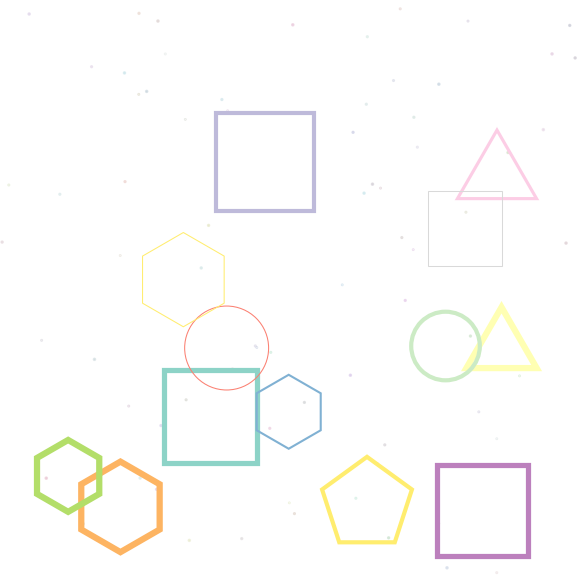[{"shape": "square", "thickness": 2.5, "radius": 0.4, "center": [0.364, 0.277]}, {"shape": "triangle", "thickness": 3, "radius": 0.35, "center": [0.868, 0.397]}, {"shape": "square", "thickness": 2, "radius": 0.43, "center": [0.459, 0.718]}, {"shape": "circle", "thickness": 0.5, "radius": 0.36, "center": [0.392, 0.397]}, {"shape": "hexagon", "thickness": 1, "radius": 0.32, "center": [0.5, 0.286]}, {"shape": "hexagon", "thickness": 3, "radius": 0.39, "center": [0.209, 0.121]}, {"shape": "hexagon", "thickness": 3, "radius": 0.31, "center": [0.118, 0.175]}, {"shape": "triangle", "thickness": 1.5, "radius": 0.4, "center": [0.861, 0.695]}, {"shape": "square", "thickness": 0.5, "radius": 0.32, "center": [0.806, 0.604]}, {"shape": "square", "thickness": 2.5, "radius": 0.39, "center": [0.835, 0.114]}, {"shape": "circle", "thickness": 2, "radius": 0.3, "center": [0.771, 0.4]}, {"shape": "pentagon", "thickness": 2, "radius": 0.41, "center": [0.636, 0.126]}, {"shape": "hexagon", "thickness": 0.5, "radius": 0.41, "center": [0.317, 0.515]}]